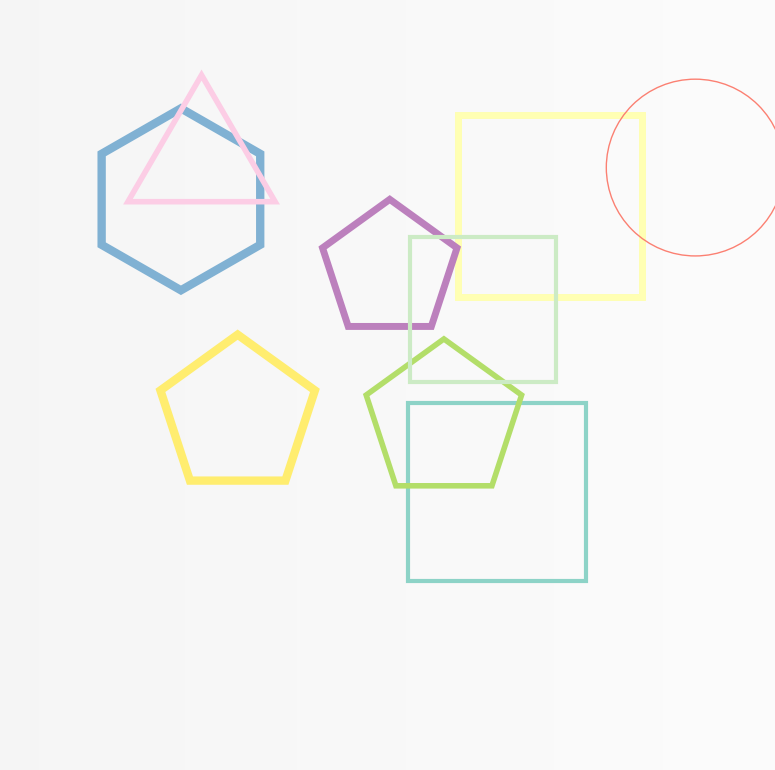[{"shape": "square", "thickness": 1.5, "radius": 0.58, "center": [0.641, 0.361]}, {"shape": "square", "thickness": 2.5, "radius": 0.59, "center": [0.709, 0.733]}, {"shape": "circle", "thickness": 0.5, "radius": 0.57, "center": [0.897, 0.782]}, {"shape": "hexagon", "thickness": 3, "radius": 0.59, "center": [0.233, 0.741]}, {"shape": "pentagon", "thickness": 2, "radius": 0.53, "center": [0.573, 0.454]}, {"shape": "triangle", "thickness": 2, "radius": 0.55, "center": [0.26, 0.793]}, {"shape": "pentagon", "thickness": 2.5, "radius": 0.46, "center": [0.503, 0.65]}, {"shape": "square", "thickness": 1.5, "radius": 0.47, "center": [0.623, 0.598]}, {"shape": "pentagon", "thickness": 3, "radius": 0.52, "center": [0.307, 0.461]}]